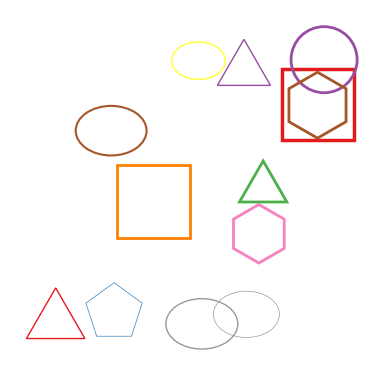[{"shape": "triangle", "thickness": 1, "radius": 0.44, "center": [0.145, 0.165]}, {"shape": "square", "thickness": 2.5, "radius": 0.46, "center": [0.826, 0.728]}, {"shape": "pentagon", "thickness": 0.5, "radius": 0.38, "center": [0.296, 0.189]}, {"shape": "triangle", "thickness": 2, "radius": 0.36, "center": [0.684, 0.511]}, {"shape": "triangle", "thickness": 1, "radius": 0.4, "center": [0.634, 0.818]}, {"shape": "circle", "thickness": 2, "radius": 0.43, "center": [0.842, 0.845]}, {"shape": "square", "thickness": 2, "radius": 0.47, "center": [0.398, 0.476]}, {"shape": "oval", "thickness": 1, "radius": 0.35, "center": [0.516, 0.842]}, {"shape": "hexagon", "thickness": 2, "radius": 0.43, "center": [0.825, 0.727]}, {"shape": "oval", "thickness": 1.5, "radius": 0.46, "center": [0.289, 0.661]}, {"shape": "hexagon", "thickness": 2, "radius": 0.38, "center": [0.672, 0.393]}, {"shape": "oval", "thickness": 0.5, "radius": 0.43, "center": [0.64, 0.184]}, {"shape": "oval", "thickness": 1, "radius": 0.47, "center": [0.524, 0.159]}]